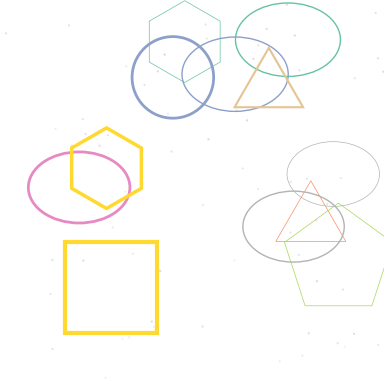[{"shape": "oval", "thickness": 1, "radius": 0.68, "center": [0.748, 0.897]}, {"shape": "hexagon", "thickness": 0.5, "radius": 0.53, "center": [0.48, 0.892]}, {"shape": "triangle", "thickness": 0.5, "radius": 0.53, "center": [0.807, 0.425]}, {"shape": "oval", "thickness": 1, "radius": 0.69, "center": [0.611, 0.807]}, {"shape": "circle", "thickness": 2, "radius": 0.53, "center": [0.449, 0.799]}, {"shape": "oval", "thickness": 2, "radius": 0.66, "center": [0.206, 0.513]}, {"shape": "pentagon", "thickness": 0.5, "radius": 0.74, "center": [0.879, 0.325]}, {"shape": "hexagon", "thickness": 2.5, "radius": 0.52, "center": [0.277, 0.563]}, {"shape": "square", "thickness": 3, "radius": 0.59, "center": [0.288, 0.253]}, {"shape": "triangle", "thickness": 1.5, "radius": 0.51, "center": [0.698, 0.773]}, {"shape": "oval", "thickness": 1, "radius": 0.66, "center": [0.762, 0.411]}, {"shape": "oval", "thickness": 0.5, "radius": 0.6, "center": [0.866, 0.548]}]